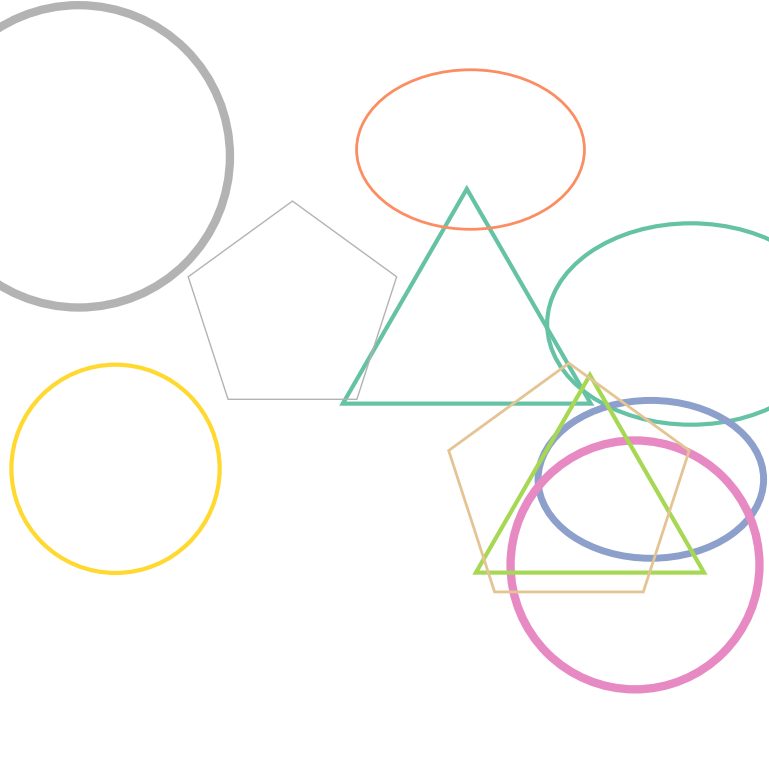[{"shape": "triangle", "thickness": 1.5, "radius": 0.93, "center": [0.606, 0.569]}, {"shape": "oval", "thickness": 1.5, "radius": 0.93, "center": [0.897, 0.579]}, {"shape": "oval", "thickness": 1, "radius": 0.74, "center": [0.611, 0.806]}, {"shape": "oval", "thickness": 2.5, "radius": 0.73, "center": [0.845, 0.377]}, {"shape": "circle", "thickness": 3, "radius": 0.81, "center": [0.825, 0.266]}, {"shape": "triangle", "thickness": 1.5, "radius": 0.86, "center": [0.766, 0.342]}, {"shape": "circle", "thickness": 1.5, "radius": 0.68, "center": [0.15, 0.391]}, {"shape": "pentagon", "thickness": 1, "radius": 0.82, "center": [0.739, 0.364]}, {"shape": "pentagon", "thickness": 0.5, "radius": 0.71, "center": [0.38, 0.597]}, {"shape": "circle", "thickness": 3, "radius": 0.98, "center": [0.102, 0.797]}]